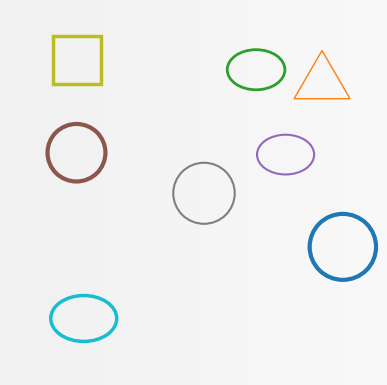[{"shape": "circle", "thickness": 3, "radius": 0.43, "center": [0.885, 0.359]}, {"shape": "triangle", "thickness": 1, "radius": 0.42, "center": [0.831, 0.785]}, {"shape": "oval", "thickness": 2, "radius": 0.37, "center": [0.661, 0.819]}, {"shape": "oval", "thickness": 1.5, "radius": 0.37, "center": [0.737, 0.598]}, {"shape": "circle", "thickness": 3, "radius": 0.37, "center": [0.197, 0.603]}, {"shape": "circle", "thickness": 1.5, "radius": 0.4, "center": [0.526, 0.498]}, {"shape": "square", "thickness": 2.5, "radius": 0.31, "center": [0.199, 0.844]}, {"shape": "oval", "thickness": 2.5, "radius": 0.43, "center": [0.216, 0.173]}]